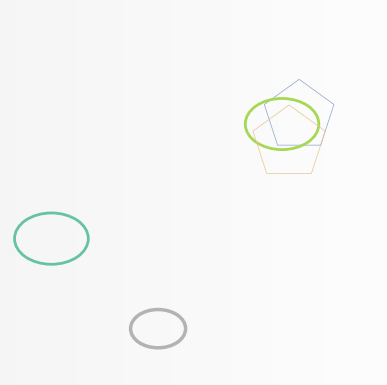[{"shape": "oval", "thickness": 2, "radius": 0.48, "center": [0.133, 0.38]}, {"shape": "pentagon", "thickness": 0.5, "radius": 0.47, "center": [0.772, 0.699]}, {"shape": "oval", "thickness": 2, "radius": 0.47, "center": [0.728, 0.678]}, {"shape": "pentagon", "thickness": 0.5, "radius": 0.49, "center": [0.746, 0.629]}, {"shape": "oval", "thickness": 2.5, "radius": 0.35, "center": [0.408, 0.146]}]